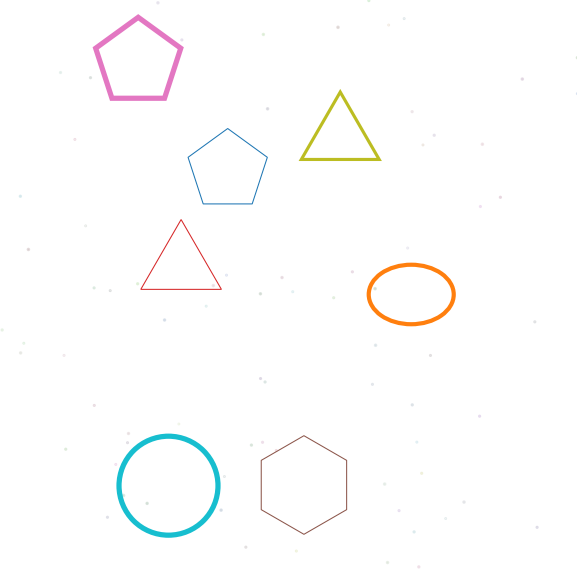[{"shape": "pentagon", "thickness": 0.5, "radius": 0.36, "center": [0.394, 0.704]}, {"shape": "oval", "thickness": 2, "radius": 0.37, "center": [0.712, 0.489]}, {"shape": "triangle", "thickness": 0.5, "radius": 0.4, "center": [0.314, 0.538]}, {"shape": "hexagon", "thickness": 0.5, "radius": 0.43, "center": [0.526, 0.159]}, {"shape": "pentagon", "thickness": 2.5, "radius": 0.39, "center": [0.239, 0.892]}, {"shape": "triangle", "thickness": 1.5, "radius": 0.39, "center": [0.589, 0.762]}, {"shape": "circle", "thickness": 2.5, "radius": 0.43, "center": [0.292, 0.158]}]